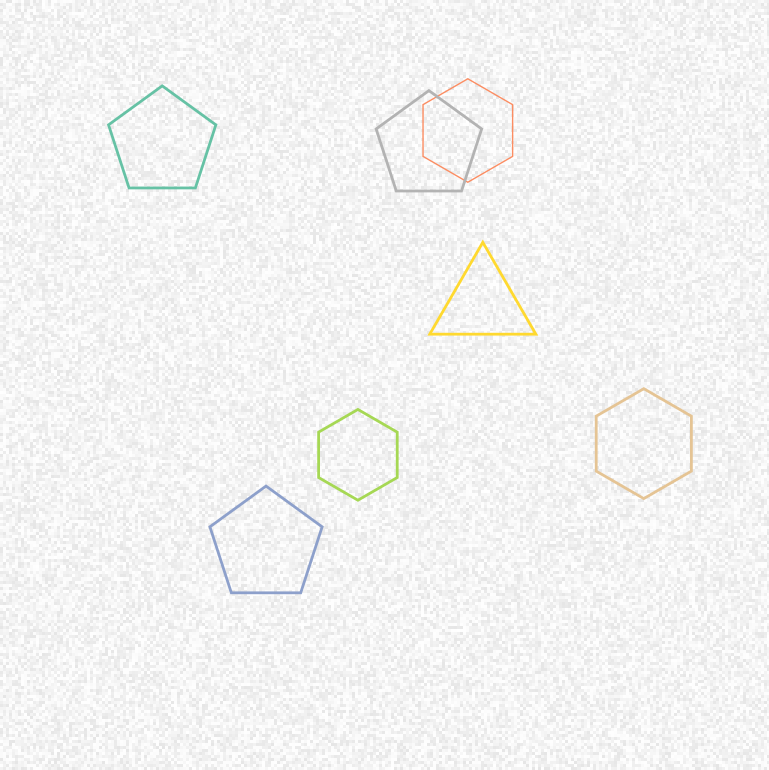[{"shape": "pentagon", "thickness": 1, "radius": 0.37, "center": [0.211, 0.815]}, {"shape": "hexagon", "thickness": 0.5, "radius": 0.34, "center": [0.608, 0.831]}, {"shape": "pentagon", "thickness": 1, "radius": 0.38, "center": [0.345, 0.292]}, {"shape": "hexagon", "thickness": 1, "radius": 0.29, "center": [0.465, 0.409]}, {"shape": "triangle", "thickness": 1, "radius": 0.4, "center": [0.627, 0.606]}, {"shape": "hexagon", "thickness": 1, "radius": 0.36, "center": [0.836, 0.424]}, {"shape": "pentagon", "thickness": 1, "radius": 0.36, "center": [0.557, 0.81]}]